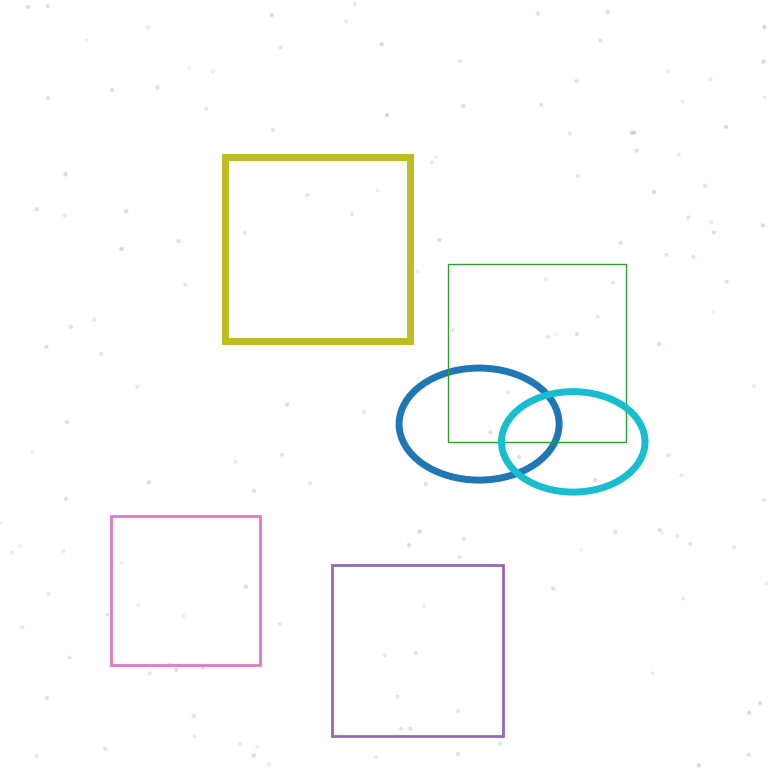[{"shape": "oval", "thickness": 2.5, "radius": 0.52, "center": [0.622, 0.449]}, {"shape": "square", "thickness": 0.5, "radius": 0.58, "center": [0.697, 0.541]}, {"shape": "square", "thickness": 1, "radius": 0.56, "center": [0.542, 0.155]}, {"shape": "square", "thickness": 1, "radius": 0.49, "center": [0.241, 0.233]}, {"shape": "square", "thickness": 2.5, "radius": 0.6, "center": [0.412, 0.677]}, {"shape": "oval", "thickness": 2.5, "radius": 0.47, "center": [0.744, 0.426]}]